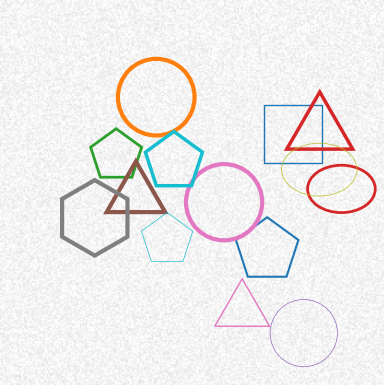[{"shape": "pentagon", "thickness": 1.5, "radius": 0.43, "center": [0.694, 0.35]}, {"shape": "square", "thickness": 1, "radius": 0.38, "center": [0.762, 0.652]}, {"shape": "circle", "thickness": 3, "radius": 0.5, "center": [0.406, 0.748]}, {"shape": "pentagon", "thickness": 2, "radius": 0.35, "center": [0.302, 0.596]}, {"shape": "oval", "thickness": 2, "radius": 0.44, "center": [0.887, 0.509]}, {"shape": "triangle", "thickness": 2.5, "radius": 0.49, "center": [0.831, 0.662]}, {"shape": "circle", "thickness": 0.5, "radius": 0.44, "center": [0.789, 0.135]}, {"shape": "triangle", "thickness": 3, "radius": 0.44, "center": [0.353, 0.493]}, {"shape": "triangle", "thickness": 1, "radius": 0.41, "center": [0.629, 0.194]}, {"shape": "circle", "thickness": 3, "radius": 0.49, "center": [0.582, 0.475]}, {"shape": "hexagon", "thickness": 3, "radius": 0.49, "center": [0.246, 0.434]}, {"shape": "oval", "thickness": 0.5, "radius": 0.49, "center": [0.829, 0.559]}, {"shape": "pentagon", "thickness": 0.5, "radius": 0.35, "center": [0.434, 0.378]}, {"shape": "pentagon", "thickness": 2.5, "radius": 0.39, "center": [0.452, 0.581]}]